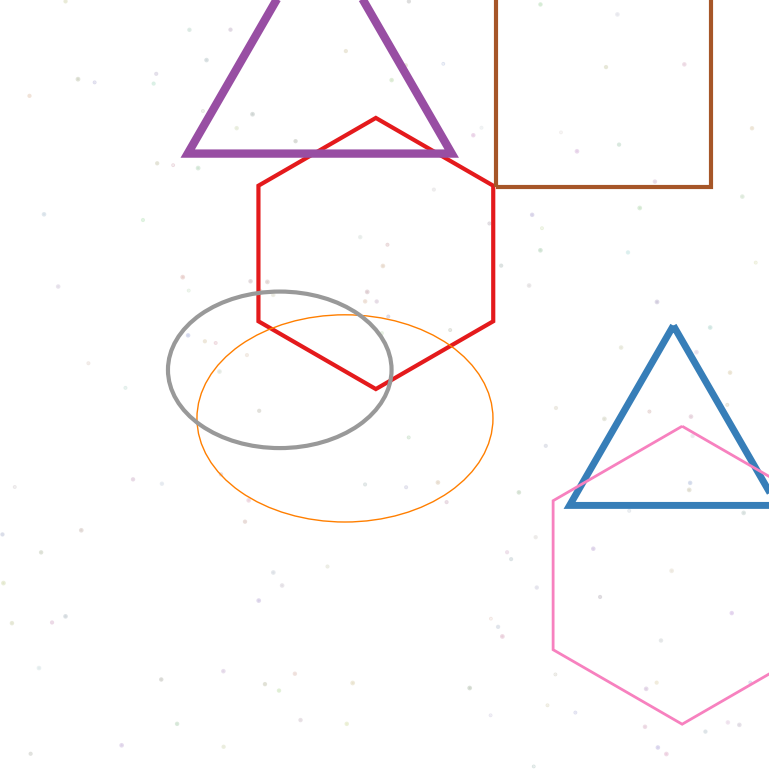[{"shape": "hexagon", "thickness": 1.5, "radius": 0.88, "center": [0.488, 0.671]}, {"shape": "triangle", "thickness": 2.5, "radius": 0.78, "center": [0.875, 0.421]}, {"shape": "triangle", "thickness": 3, "radius": 0.99, "center": [0.415, 0.9]}, {"shape": "oval", "thickness": 0.5, "radius": 0.96, "center": [0.448, 0.457]}, {"shape": "square", "thickness": 1.5, "radius": 0.7, "center": [0.784, 0.897]}, {"shape": "hexagon", "thickness": 1, "radius": 0.97, "center": [0.886, 0.253]}, {"shape": "oval", "thickness": 1.5, "radius": 0.73, "center": [0.363, 0.52]}]